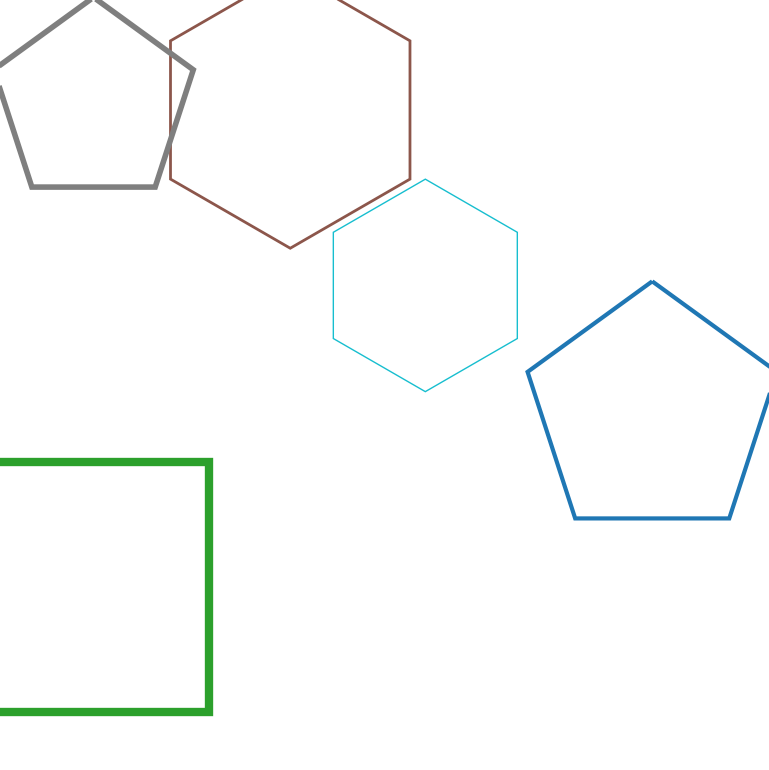[{"shape": "pentagon", "thickness": 1.5, "radius": 0.85, "center": [0.847, 0.464]}, {"shape": "square", "thickness": 3, "radius": 0.81, "center": [0.11, 0.238]}, {"shape": "hexagon", "thickness": 1, "radius": 0.9, "center": [0.377, 0.857]}, {"shape": "pentagon", "thickness": 2, "radius": 0.68, "center": [0.121, 0.867]}, {"shape": "hexagon", "thickness": 0.5, "radius": 0.69, "center": [0.552, 0.629]}]